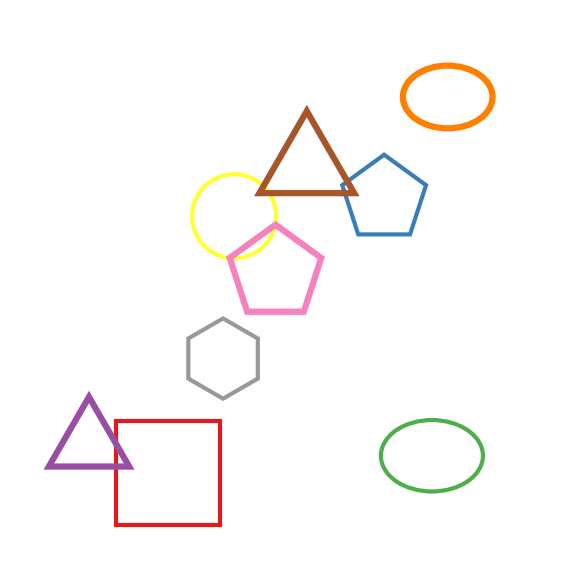[{"shape": "square", "thickness": 2, "radius": 0.45, "center": [0.291, 0.18]}, {"shape": "pentagon", "thickness": 2, "radius": 0.38, "center": [0.665, 0.655]}, {"shape": "oval", "thickness": 2, "radius": 0.44, "center": [0.748, 0.21]}, {"shape": "triangle", "thickness": 3, "radius": 0.4, "center": [0.154, 0.231]}, {"shape": "oval", "thickness": 3, "radius": 0.39, "center": [0.775, 0.831]}, {"shape": "circle", "thickness": 2, "radius": 0.36, "center": [0.406, 0.625]}, {"shape": "triangle", "thickness": 3, "radius": 0.47, "center": [0.531, 0.712]}, {"shape": "pentagon", "thickness": 3, "radius": 0.42, "center": [0.477, 0.527]}, {"shape": "hexagon", "thickness": 2, "radius": 0.35, "center": [0.386, 0.378]}]